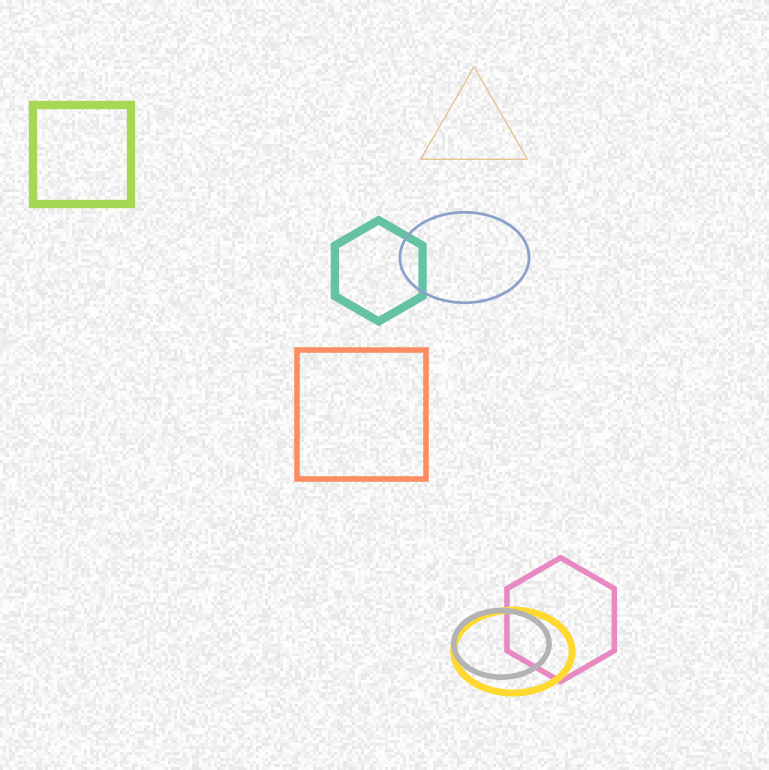[{"shape": "hexagon", "thickness": 3, "radius": 0.33, "center": [0.492, 0.648]}, {"shape": "square", "thickness": 2, "radius": 0.42, "center": [0.469, 0.462]}, {"shape": "oval", "thickness": 1, "radius": 0.42, "center": [0.603, 0.666]}, {"shape": "hexagon", "thickness": 2, "radius": 0.4, "center": [0.728, 0.195]}, {"shape": "square", "thickness": 3, "radius": 0.32, "center": [0.107, 0.799]}, {"shape": "oval", "thickness": 2.5, "radius": 0.38, "center": [0.666, 0.154]}, {"shape": "triangle", "thickness": 0.5, "radius": 0.4, "center": [0.616, 0.833]}, {"shape": "oval", "thickness": 2, "radius": 0.31, "center": [0.651, 0.164]}]